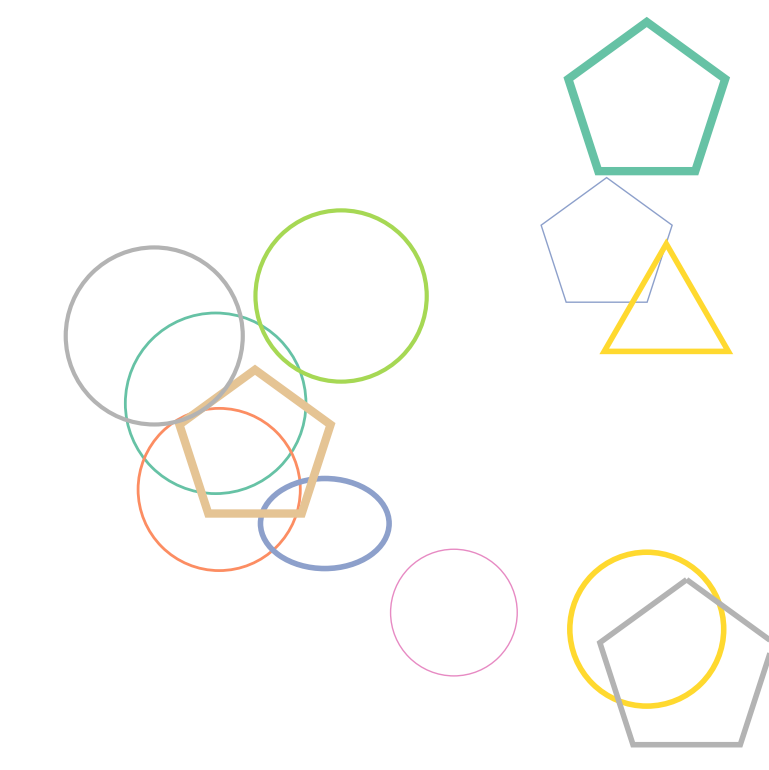[{"shape": "circle", "thickness": 1, "radius": 0.59, "center": [0.28, 0.476]}, {"shape": "pentagon", "thickness": 3, "radius": 0.54, "center": [0.84, 0.864]}, {"shape": "circle", "thickness": 1, "radius": 0.53, "center": [0.285, 0.364]}, {"shape": "oval", "thickness": 2, "radius": 0.42, "center": [0.422, 0.32]}, {"shape": "pentagon", "thickness": 0.5, "radius": 0.45, "center": [0.788, 0.68]}, {"shape": "circle", "thickness": 0.5, "radius": 0.41, "center": [0.589, 0.204]}, {"shape": "circle", "thickness": 1.5, "radius": 0.56, "center": [0.443, 0.616]}, {"shape": "circle", "thickness": 2, "radius": 0.5, "center": [0.84, 0.183]}, {"shape": "triangle", "thickness": 2, "radius": 0.47, "center": [0.865, 0.59]}, {"shape": "pentagon", "thickness": 3, "radius": 0.52, "center": [0.331, 0.417]}, {"shape": "pentagon", "thickness": 2, "radius": 0.59, "center": [0.892, 0.129]}, {"shape": "circle", "thickness": 1.5, "radius": 0.57, "center": [0.2, 0.564]}]